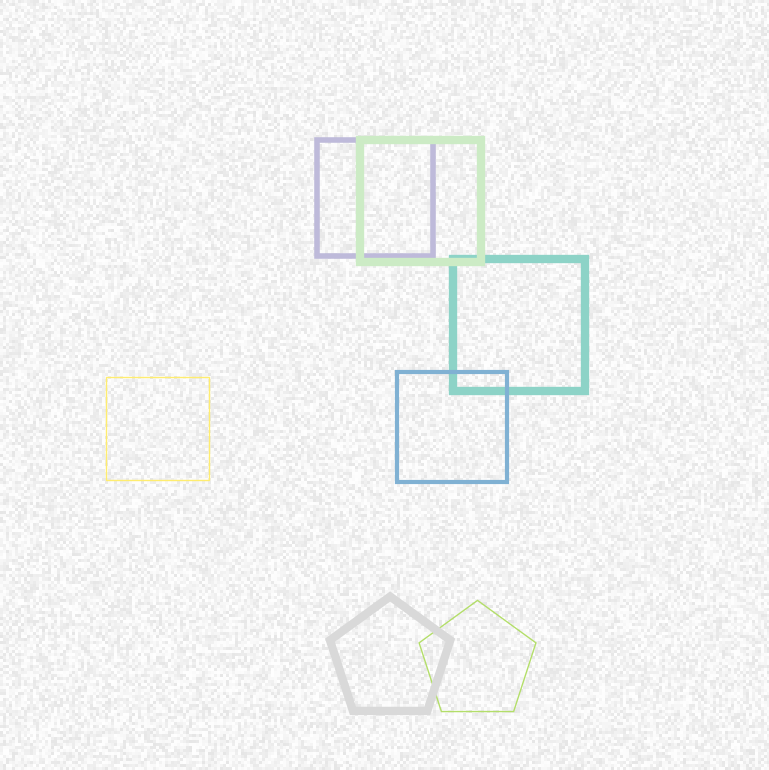[{"shape": "square", "thickness": 3, "radius": 0.43, "center": [0.674, 0.578]}, {"shape": "square", "thickness": 2, "radius": 0.38, "center": [0.487, 0.742]}, {"shape": "square", "thickness": 1.5, "radius": 0.36, "center": [0.587, 0.446]}, {"shape": "pentagon", "thickness": 0.5, "radius": 0.4, "center": [0.62, 0.14]}, {"shape": "pentagon", "thickness": 3, "radius": 0.41, "center": [0.507, 0.143]}, {"shape": "square", "thickness": 3, "radius": 0.4, "center": [0.546, 0.739]}, {"shape": "square", "thickness": 0.5, "radius": 0.34, "center": [0.204, 0.444]}]